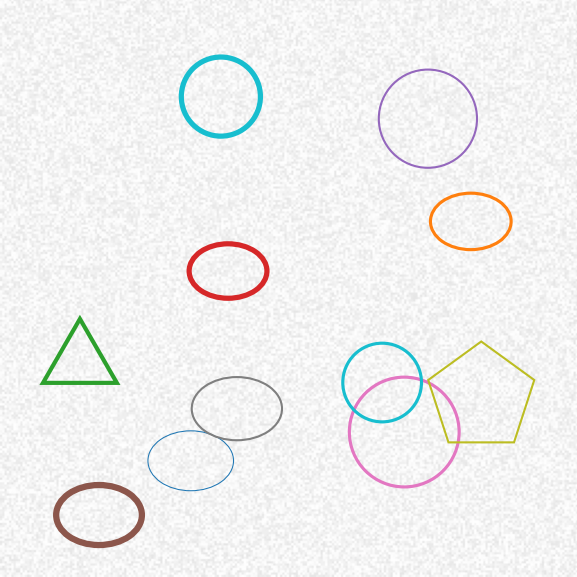[{"shape": "oval", "thickness": 0.5, "radius": 0.37, "center": [0.33, 0.201]}, {"shape": "oval", "thickness": 1.5, "radius": 0.35, "center": [0.815, 0.616]}, {"shape": "triangle", "thickness": 2, "radius": 0.37, "center": [0.138, 0.373]}, {"shape": "oval", "thickness": 2.5, "radius": 0.34, "center": [0.395, 0.53]}, {"shape": "circle", "thickness": 1, "radius": 0.43, "center": [0.741, 0.794]}, {"shape": "oval", "thickness": 3, "radius": 0.37, "center": [0.171, 0.107]}, {"shape": "circle", "thickness": 1.5, "radius": 0.48, "center": [0.7, 0.251]}, {"shape": "oval", "thickness": 1, "radius": 0.39, "center": [0.41, 0.291]}, {"shape": "pentagon", "thickness": 1, "radius": 0.48, "center": [0.833, 0.311]}, {"shape": "circle", "thickness": 2.5, "radius": 0.34, "center": [0.382, 0.832]}, {"shape": "circle", "thickness": 1.5, "radius": 0.34, "center": [0.662, 0.337]}]